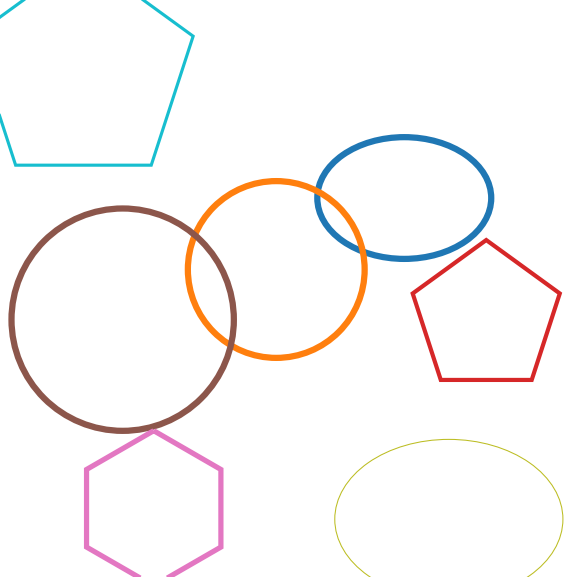[{"shape": "oval", "thickness": 3, "radius": 0.75, "center": [0.7, 0.656]}, {"shape": "circle", "thickness": 3, "radius": 0.77, "center": [0.478, 0.532]}, {"shape": "pentagon", "thickness": 2, "radius": 0.67, "center": [0.842, 0.45]}, {"shape": "circle", "thickness": 3, "radius": 0.96, "center": [0.212, 0.446]}, {"shape": "hexagon", "thickness": 2.5, "radius": 0.67, "center": [0.266, 0.119]}, {"shape": "oval", "thickness": 0.5, "radius": 0.99, "center": [0.777, 0.1]}, {"shape": "pentagon", "thickness": 1.5, "radius": 1.0, "center": [0.144, 0.875]}]